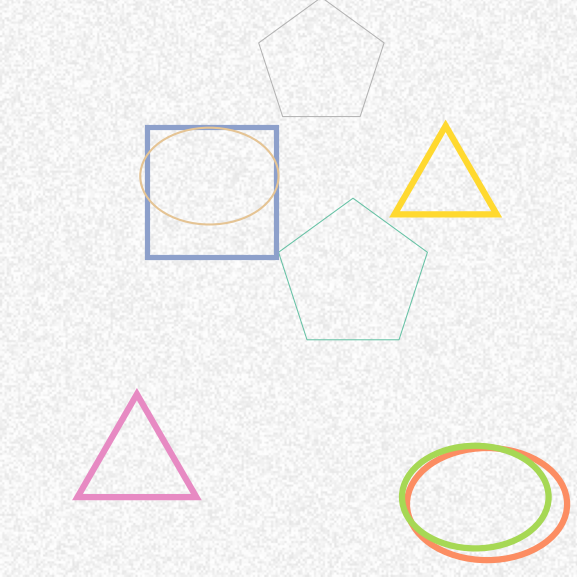[{"shape": "pentagon", "thickness": 0.5, "radius": 0.68, "center": [0.611, 0.52]}, {"shape": "oval", "thickness": 3, "radius": 0.69, "center": [0.843, 0.126]}, {"shape": "square", "thickness": 2.5, "radius": 0.56, "center": [0.366, 0.667]}, {"shape": "triangle", "thickness": 3, "radius": 0.59, "center": [0.237, 0.198]}, {"shape": "oval", "thickness": 3, "radius": 0.63, "center": [0.823, 0.138]}, {"shape": "triangle", "thickness": 3, "radius": 0.51, "center": [0.772, 0.679]}, {"shape": "oval", "thickness": 1, "radius": 0.6, "center": [0.363, 0.694]}, {"shape": "pentagon", "thickness": 0.5, "radius": 0.57, "center": [0.557, 0.89]}]